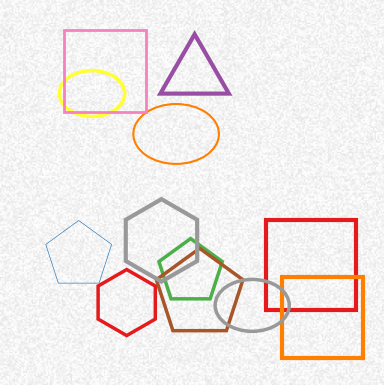[{"shape": "square", "thickness": 3, "radius": 0.59, "center": [0.809, 0.311]}, {"shape": "hexagon", "thickness": 2.5, "radius": 0.43, "center": [0.329, 0.214]}, {"shape": "pentagon", "thickness": 0.5, "radius": 0.45, "center": [0.204, 0.337]}, {"shape": "pentagon", "thickness": 2.5, "radius": 0.43, "center": [0.495, 0.294]}, {"shape": "triangle", "thickness": 3, "radius": 0.51, "center": [0.506, 0.808]}, {"shape": "square", "thickness": 3, "radius": 0.52, "center": [0.837, 0.176]}, {"shape": "oval", "thickness": 1.5, "radius": 0.56, "center": [0.457, 0.652]}, {"shape": "oval", "thickness": 2.5, "radius": 0.43, "center": [0.239, 0.757]}, {"shape": "pentagon", "thickness": 2.5, "radius": 0.59, "center": [0.519, 0.237]}, {"shape": "square", "thickness": 2, "radius": 0.53, "center": [0.273, 0.816]}, {"shape": "hexagon", "thickness": 3, "radius": 0.54, "center": [0.419, 0.376]}, {"shape": "oval", "thickness": 2.5, "radius": 0.48, "center": [0.655, 0.207]}]